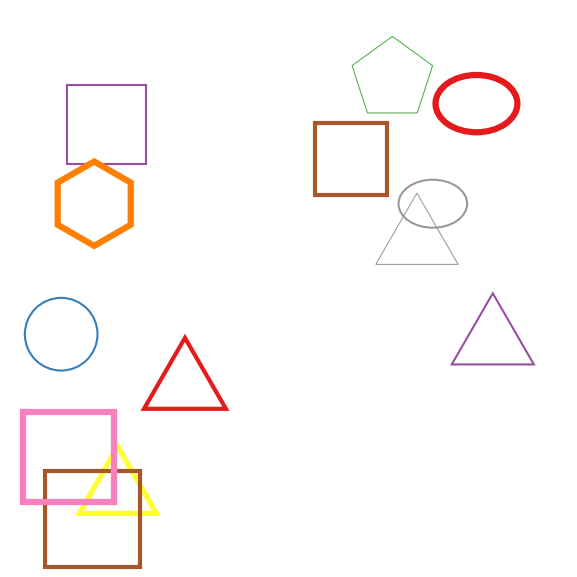[{"shape": "triangle", "thickness": 2, "radius": 0.41, "center": [0.32, 0.332]}, {"shape": "oval", "thickness": 3, "radius": 0.35, "center": [0.825, 0.82]}, {"shape": "circle", "thickness": 1, "radius": 0.31, "center": [0.106, 0.42]}, {"shape": "pentagon", "thickness": 0.5, "radius": 0.37, "center": [0.679, 0.863]}, {"shape": "triangle", "thickness": 1, "radius": 0.41, "center": [0.853, 0.409]}, {"shape": "square", "thickness": 1, "radius": 0.34, "center": [0.185, 0.784]}, {"shape": "hexagon", "thickness": 3, "radius": 0.37, "center": [0.163, 0.646]}, {"shape": "triangle", "thickness": 2.5, "radius": 0.39, "center": [0.204, 0.149]}, {"shape": "square", "thickness": 2, "radius": 0.31, "center": [0.608, 0.724]}, {"shape": "square", "thickness": 2, "radius": 0.41, "center": [0.161, 0.1]}, {"shape": "square", "thickness": 3, "radius": 0.39, "center": [0.119, 0.208]}, {"shape": "triangle", "thickness": 0.5, "radius": 0.41, "center": [0.722, 0.583]}, {"shape": "oval", "thickness": 1, "radius": 0.3, "center": [0.749, 0.646]}]